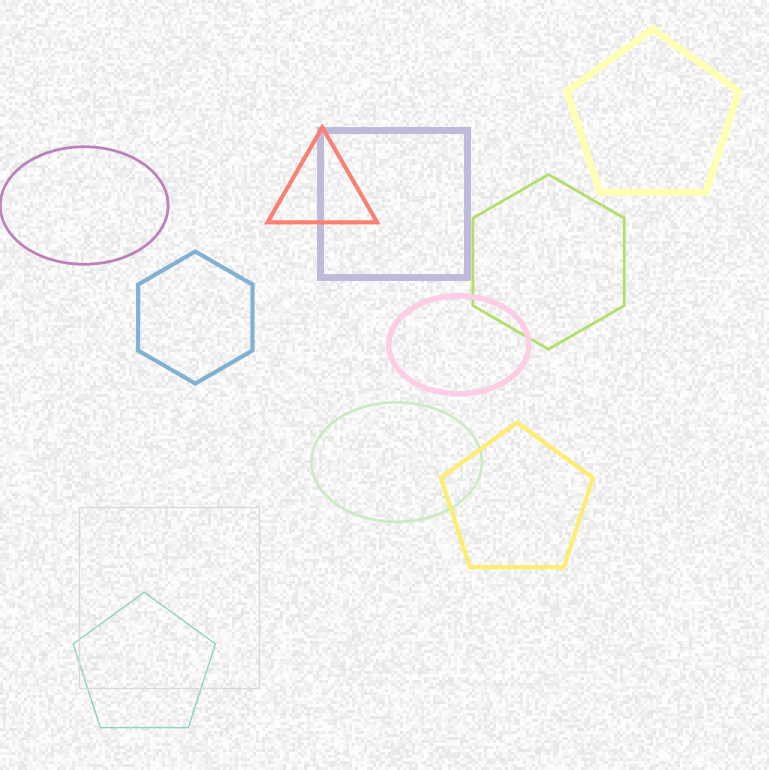[{"shape": "pentagon", "thickness": 0.5, "radius": 0.49, "center": [0.187, 0.134]}, {"shape": "pentagon", "thickness": 2.5, "radius": 0.59, "center": [0.848, 0.845]}, {"shape": "square", "thickness": 2.5, "radius": 0.48, "center": [0.511, 0.736]}, {"shape": "triangle", "thickness": 1.5, "radius": 0.41, "center": [0.419, 0.752]}, {"shape": "hexagon", "thickness": 1.5, "radius": 0.43, "center": [0.254, 0.588]}, {"shape": "hexagon", "thickness": 1, "radius": 0.57, "center": [0.712, 0.66]}, {"shape": "oval", "thickness": 2, "radius": 0.45, "center": [0.596, 0.552]}, {"shape": "square", "thickness": 0.5, "radius": 0.59, "center": [0.219, 0.224]}, {"shape": "oval", "thickness": 1, "radius": 0.55, "center": [0.109, 0.733]}, {"shape": "oval", "thickness": 1, "radius": 0.55, "center": [0.515, 0.4]}, {"shape": "pentagon", "thickness": 1.5, "radius": 0.52, "center": [0.671, 0.347]}]